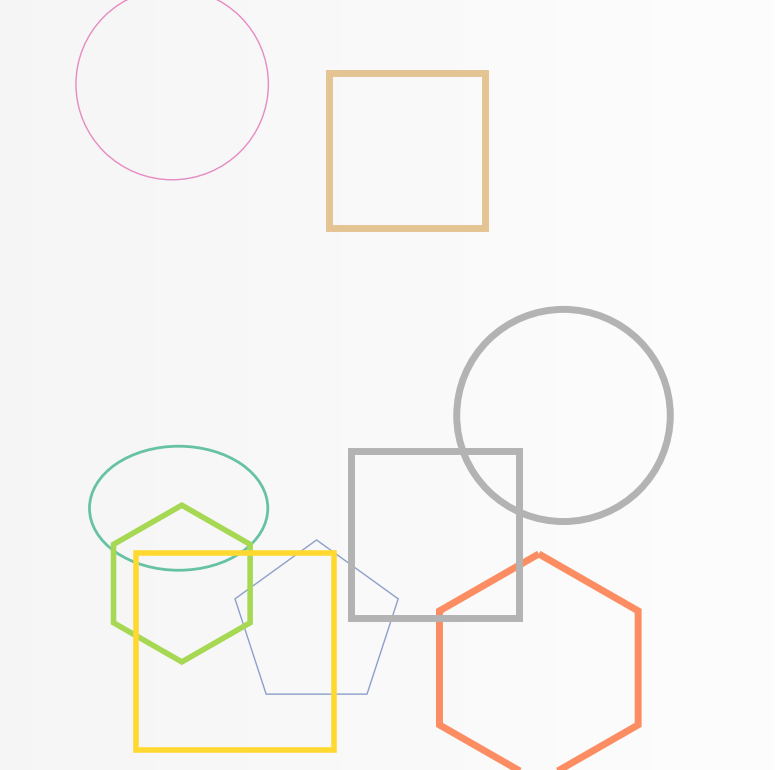[{"shape": "oval", "thickness": 1, "radius": 0.58, "center": [0.231, 0.34]}, {"shape": "hexagon", "thickness": 2.5, "radius": 0.74, "center": [0.695, 0.133]}, {"shape": "pentagon", "thickness": 0.5, "radius": 0.55, "center": [0.409, 0.188]}, {"shape": "circle", "thickness": 0.5, "radius": 0.62, "center": [0.222, 0.891]}, {"shape": "hexagon", "thickness": 2, "radius": 0.51, "center": [0.235, 0.242]}, {"shape": "square", "thickness": 2, "radius": 0.64, "center": [0.303, 0.154]}, {"shape": "square", "thickness": 2.5, "radius": 0.5, "center": [0.526, 0.805]}, {"shape": "square", "thickness": 2.5, "radius": 0.54, "center": [0.562, 0.306]}, {"shape": "circle", "thickness": 2.5, "radius": 0.69, "center": [0.727, 0.46]}]